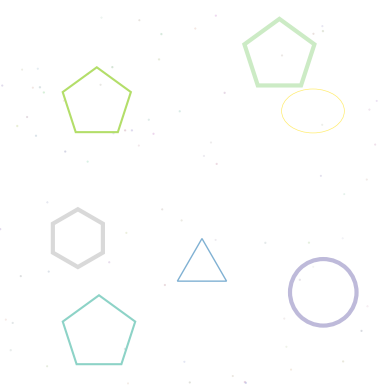[{"shape": "pentagon", "thickness": 1.5, "radius": 0.49, "center": [0.257, 0.134]}, {"shape": "circle", "thickness": 3, "radius": 0.43, "center": [0.84, 0.241]}, {"shape": "triangle", "thickness": 1, "radius": 0.37, "center": [0.525, 0.307]}, {"shape": "pentagon", "thickness": 1.5, "radius": 0.47, "center": [0.251, 0.732]}, {"shape": "hexagon", "thickness": 3, "radius": 0.38, "center": [0.202, 0.381]}, {"shape": "pentagon", "thickness": 3, "radius": 0.48, "center": [0.726, 0.855]}, {"shape": "oval", "thickness": 0.5, "radius": 0.41, "center": [0.813, 0.712]}]